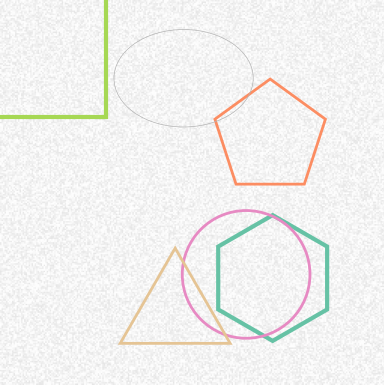[{"shape": "hexagon", "thickness": 3, "radius": 0.82, "center": [0.708, 0.278]}, {"shape": "pentagon", "thickness": 2, "radius": 0.75, "center": [0.702, 0.644]}, {"shape": "circle", "thickness": 2, "radius": 0.83, "center": [0.639, 0.287]}, {"shape": "square", "thickness": 3, "radius": 0.77, "center": [0.121, 0.851]}, {"shape": "triangle", "thickness": 2, "radius": 0.82, "center": [0.455, 0.191]}, {"shape": "oval", "thickness": 0.5, "radius": 0.9, "center": [0.477, 0.797]}]